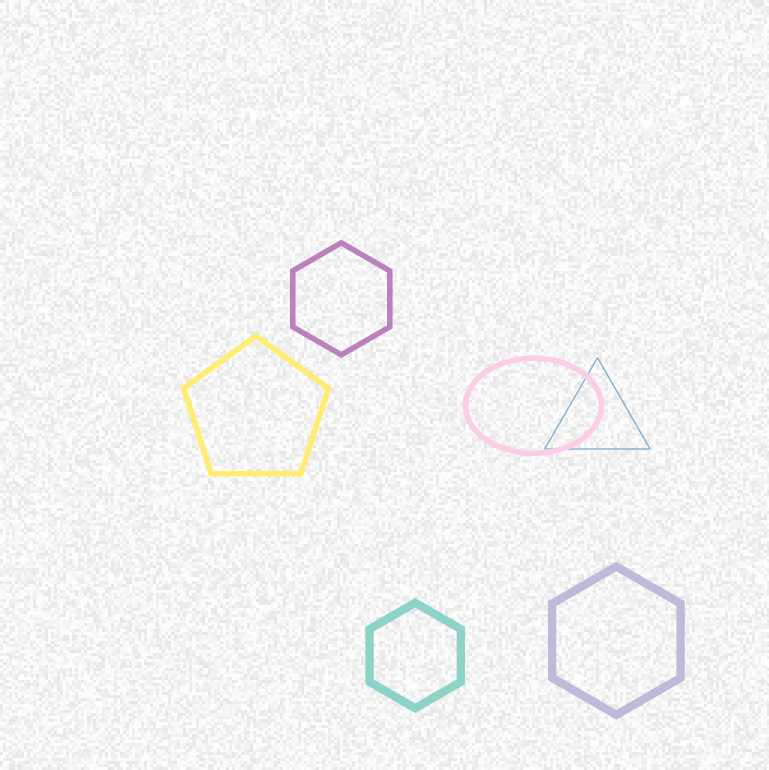[{"shape": "hexagon", "thickness": 3, "radius": 0.34, "center": [0.539, 0.149]}, {"shape": "hexagon", "thickness": 3, "radius": 0.48, "center": [0.8, 0.168]}, {"shape": "triangle", "thickness": 0.5, "radius": 0.4, "center": [0.776, 0.456]}, {"shape": "oval", "thickness": 2, "radius": 0.44, "center": [0.693, 0.473]}, {"shape": "hexagon", "thickness": 2, "radius": 0.36, "center": [0.443, 0.612]}, {"shape": "pentagon", "thickness": 2, "radius": 0.49, "center": [0.333, 0.465]}]